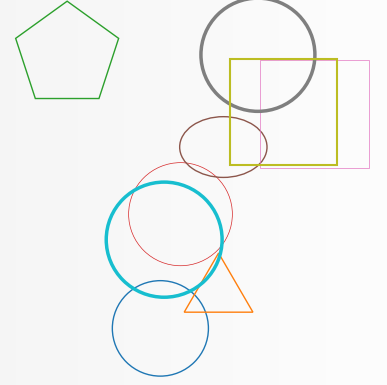[{"shape": "circle", "thickness": 1, "radius": 0.62, "center": [0.414, 0.147]}, {"shape": "triangle", "thickness": 1, "radius": 0.51, "center": [0.564, 0.24]}, {"shape": "pentagon", "thickness": 1, "radius": 0.7, "center": [0.173, 0.857]}, {"shape": "circle", "thickness": 0.5, "radius": 0.67, "center": [0.466, 0.444]}, {"shape": "oval", "thickness": 1, "radius": 0.56, "center": [0.576, 0.618]}, {"shape": "square", "thickness": 0.5, "radius": 0.7, "center": [0.812, 0.703]}, {"shape": "circle", "thickness": 2.5, "radius": 0.74, "center": [0.666, 0.858]}, {"shape": "square", "thickness": 1.5, "radius": 0.69, "center": [0.731, 0.709]}, {"shape": "circle", "thickness": 2.5, "radius": 0.75, "center": [0.424, 0.377]}]